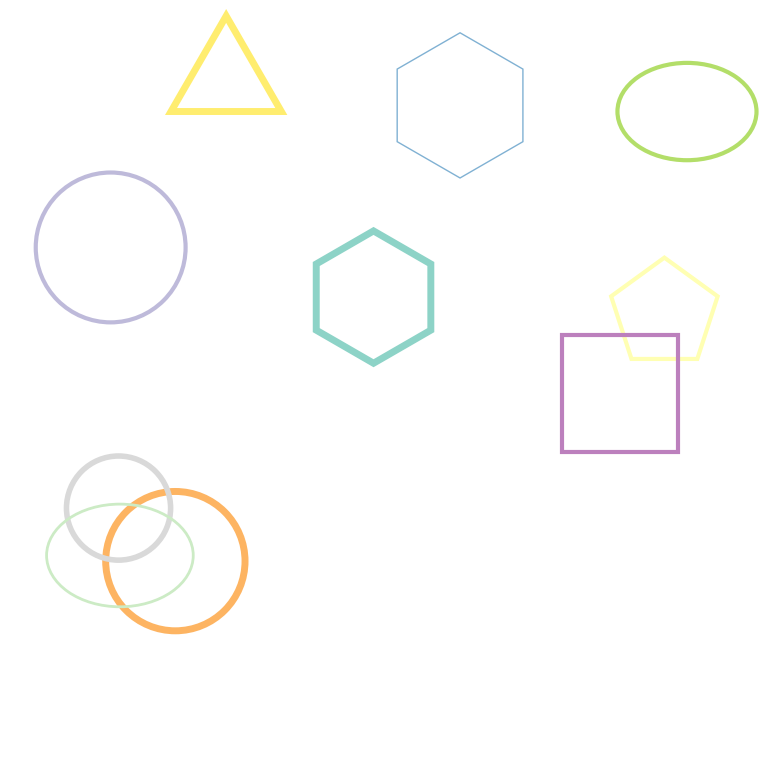[{"shape": "hexagon", "thickness": 2.5, "radius": 0.43, "center": [0.485, 0.614]}, {"shape": "pentagon", "thickness": 1.5, "radius": 0.36, "center": [0.863, 0.593]}, {"shape": "circle", "thickness": 1.5, "radius": 0.49, "center": [0.144, 0.679]}, {"shape": "hexagon", "thickness": 0.5, "radius": 0.47, "center": [0.597, 0.863]}, {"shape": "circle", "thickness": 2.5, "radius": 0.45, "center": [0.228, 0.271]}, {"shape": "oval", "thickness": 1.5, "radius": 0.45, "center": [0.892, 0.855]}, {"shape": "circle", "thickness": 2, "radius": 0.34, "center": [0.154, 0.34]}, {"shape": "square", "thickness": 1.5, "radius": 0.38, "center": [0.805, 0.489]}, {"shape": "oval", "thickness": 1, "radius": 0.48, "center": [0.156, 0.279]}, {"shape": "triangle", "thickness": 2.5, "radius": 0.41, "center": [0.294, 0.897]}]